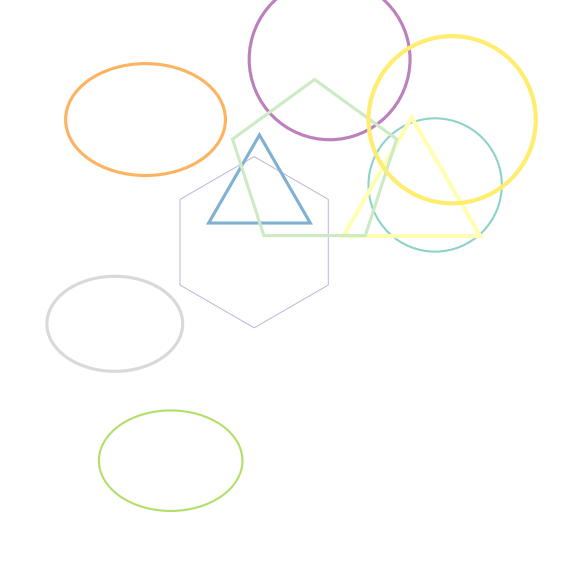[{"shape": "circle", "thickness": 1, "radius": 0.58, "center": [0.753, 0.679]}, {"shape": "triangle", "thickness": 2, "radius": 0.68, "center": [0.713, 0.659]}, {"shape": "hexagon", "thickness": 0.5, "radius": 0.74, "center": [0.44, 0.58]}, {"shape": "triangle", "thickness": 1.5, "radius": 0.51, "center": [0.449, 0.664]}, {"shape": "oval", "thickness": 1.5, "radius": 0.69, "center": [0.252, 0.792]}, {"shape": "oval", "thickness": 1, "radius": 0.62, "center": [0.296, 0.201]}, {"shape": "oval", "thickness": 1.5, "radius": 0.59, "center": [0.199, 0.438]}, {"shape": "circle", "thickness": 1.5, "radius": 0.7, "center": [0.571, 0.896]}, {"shape": "pentagon", "thickness": 1.5, "radius": 0.75, "center": [0.545, 0.712]}, {"shape": "circle", "thickness": 2, "radius": 0.72, "center": [0.783, 0.792]}]